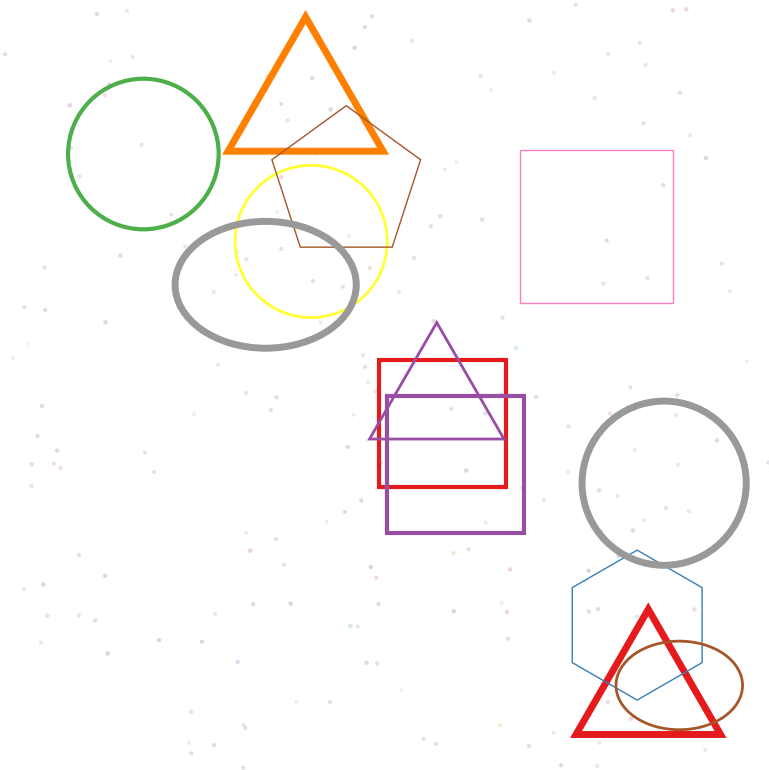[{"shape": "triangle", "thickness": 2.5, "radius": 0.54, "center": [0.842, 0.1]}, {"shape": "square", "thickness": 1.5, "radius": 0.41, "center": [0.575, 0.45]}, {"shape": "hexagon", "thickness": 0.5, "radius": 0.49, "center": [0.828, 0.188]}, {"shape": "circle", "thickness": 1.5, "radius": 0.49, "center": [0.186, 0.8]}, {"shape": "triangle", "thickness": 1, "radius": 0.5, "center": [0.567, 0.48]}, {"shape": "square", "thickness": 1.5, "radius": 0.44, "center": [0.592, 0.397]}, {"shape": "triangle", "thickness": 2.5, "radius": 0.58, "center": [0.397, 0.862]}, {"shape": "circle", "thickness": 1, "radius": 0.49, "center": [0.404, 0.686]}, {"shape": "pentagon", "thickness": 0.5, "radius": 0.51, "center": [0.45, 0.761]}, {"shape": "oval", "thickness": 1, "radius": 0.41, "center": [0.882, 0.11]}, {"shape": "square", "thickness": 0.5, "radius": 0.5, "center": [0.775, 0.706]}, {"shape": "oval", "thickness": 2.5, "radius": 0.59, "center": [0.345, 0.63]}, {"shape": "circle", "thickness": 2.5, "radius": 0.53, "center": [0.863, 0.372]}]